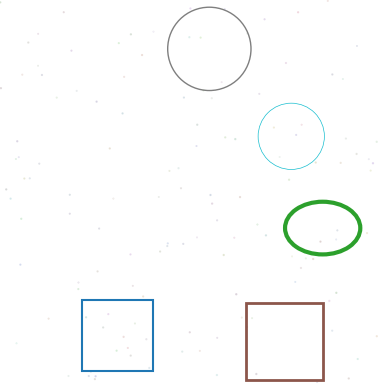[{"shape": "square", "thickness": 1.5, "radius": 0.46, "center": [0.305, 0.129]}, {"shape": "oval", "thickness": 3, "radius": 0.49, "center": [0.838, 0.408]}, {"shape": "square", "thickness": 2, "radius": 0.5, "center": [0.739, 0.114]}, {"shape": "circle", "thickness": 1, "radius": 0.54, "center": [0.544, 0.873]}, {"shape": "circle", "thickness": 0.5, "radius": 0.43, "center": [0.757, 0.646]}]